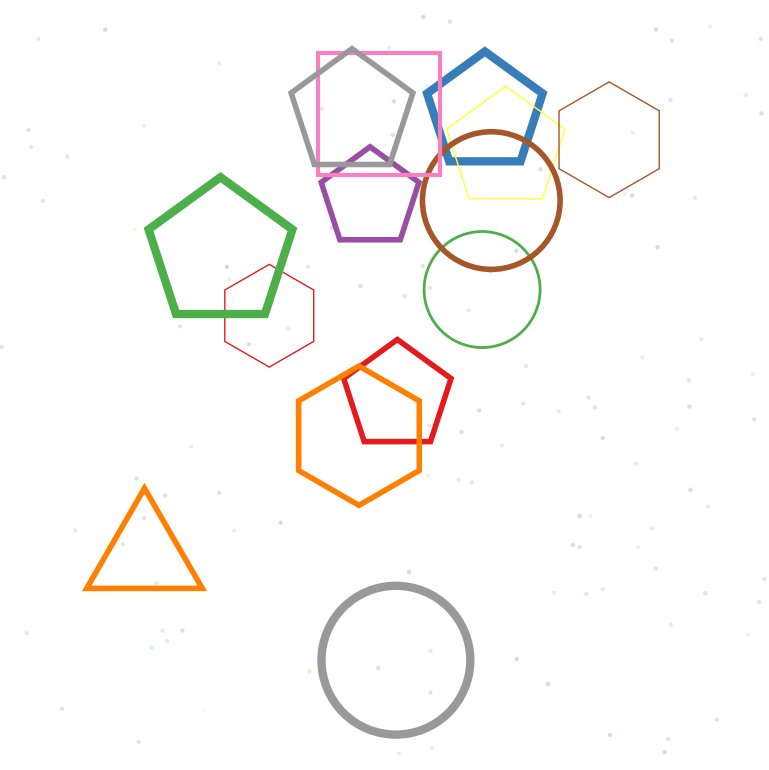[{"shape": "pentagon", "thickness": 2, "radius": 0.37, "center": [0.516, 0.486]}, {"shape": "hexagon", "thickness": 0.5, "radius": 0.33, "center": [0.35, 0.59]}, {"shape": "pentagon", "thickness": 3, "radius": 0.39, "center": [0.63, 0.854]}, {"shape": "pentagon", "thickness": 3, "radius": 0.49, "center": [0.286, 0.672]}, {"shape": "circle", "thickness": 1, "radius": 0.38, "center": [0.626, 0.624]}, {"shape": "pentagon", "thickness": 2, "radius": 0.33, "center": [0.481, 0.743]}, {"shape": "hexagon", "thickness": 2, "radius": 0.45, "center": [0.466, 0.434]}, {"shape": "triangle", "thickness": 2, "radius": 0.43, "center": [0.188, 0.279]}, {"shape": "pentagon", "thickness": 0.5, "radius": 0.4, "center": [0.657, 0.807]}, {"shape": "circle", "thickness": 2, "radius": 0.45, "center": [0.638, 0.74]}, {"shape": "hexagon", "thickness": 0.5, "radius": 0.38, "center": [0.791, 0.819]}, {"shape": "square", "thickness": 1.5, "radius": 0.4, "center": [0.492, 0.852]}, {"shape": "circle", "thickness": 3, "radius": 0.48, "center": [0.514, 0.143]}, {"shape": "pentagon", "thickness": 2, "radius": 0.42, "center": [0.457, 0.854]}]